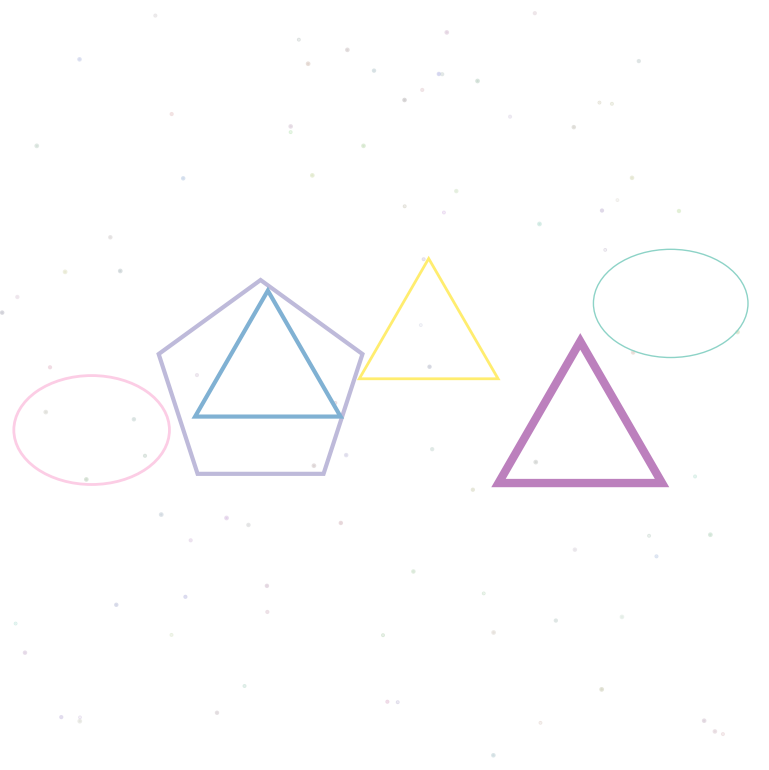[{"shape": "oval", "thickness": 0.5, "radius": 0.5, "center": [0.871, 0.606]}, {"shape": "pentagon", "thickness": 1.5, "radius": 0.7, "center": [0.338, 0.497]}, {"shape": "triangle", "thickness": 1.5, "radius": 0.55, "center": [0.348, 0.514]}, {"shape": "oval", "thickness": 1, "radius": 0.51, "center": [0.119, 0.442]}, {"shape": "triangle", "thickness": 3, "radius": 0.61, "center": [0.754, 0.434]}, {"shape": "triangle", "thickness": 1, "radius": 0.52, "center": [0.557, 0.56]}]